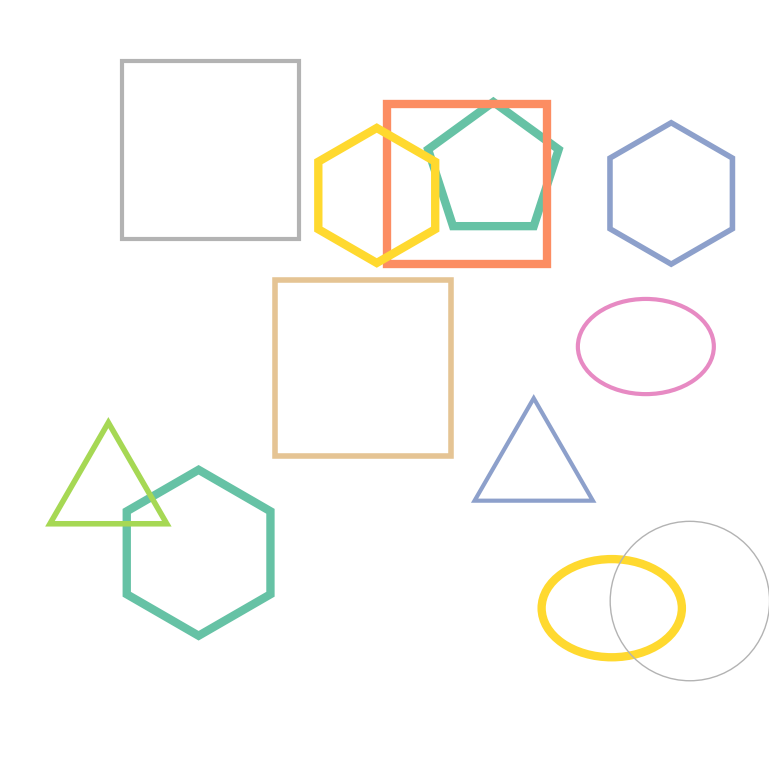[{"shape": "pentagon", "thickness": 3, "radius": 0.45, "center": [0.641, 0.778]}, {"shape": "hexagon", "thickness": 3, "radius": 0.54, "center": [0.258, 0.282]}, {"shape": "square", "thickness": 3, "radius": 0.52, "center": [0.607, 0.761]}, {"shape": "triangle", "thickness": 1.5, "radius": 0.44, "center": [0.693, 0.394]}, {"shape": "hexagon", "thickness": 2, "radius": 0.46, "center": [0.872, 0.749]}, {"shape": "oval", "thickness": 1.5, "radius": 0.44, "center": [0.839, 0.55]}, {"shape": "triangle", "thickness": 2, "radius": 0.44, "center": [0.141, 0.364]}, {"shape": "hexagon", "thickness": 3, "radius": 0.44, "center": [0.489, 0.746]}, {"shape": "oval", "thickness": 3, "radius": 0.46, "center": [0.794, 0.21]}, {"shape": "square", "thickness": 2, "radius": 0.57, "center": [0.472, 0.522]}, {"shape": "square", "thickness": 1.5, "radius": 0.58, "center": [0.273, 0.805]}, {"shape": "circle", "thickness": 0.5, "radius": 0.52, "center": [0.896, 0.219]}]